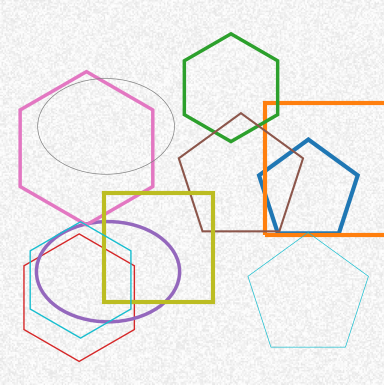[{"shape": "pentagon", "thickness": 3, "radius": 0.67, "center": [0.801, 0.503]}, {"shape": "square", "thickness": 3, "radius": 0.86, "center": [0.861, 0.562]}, {"shape": "hexagon", "thickness": 2.5, "radius": 0.7, "center": [0.6, 0.772]}, {"shape": "hexagon", "thickness": 1, "radius": 0.83, "center": [0.206, 0.227]}, {"shape": "oval", "thickness": 2.5, "radius": 0.93, "center": [0.281, 0.294]}, {"shape": "pentagon", "thickness": 1.5, "radius": 0.85, "center": [0.626, 0.536]}, {"shape": "hexagon", "thickness": 2.5, "radius": 0.99, "center": [0.225, 0.615]}, {"shape": "oval", "thickness": 0.5, "radius": 0.89, "center": [0.275, 0.672]}, {"shape": "square", "thickness": 3, "radius": 0.71, "center": [0.411, 0.357]}, {"shape": "pentagon", "thickness": 0.5, "radius": 0.82, "center": [0.8, 0.231]}, {"shape": "hexagon", "thickness": 1, "radius": 0.76, "center": [0.209, 0.273]}]